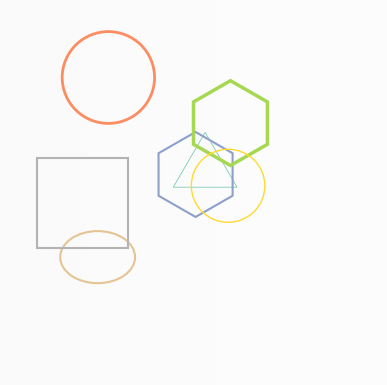[{"shape": "triangle", "thickness": 0.5, "radius": 0.47, "center": [0.529, 0.561]}, {"shape": "circle", "thickness": 2, "radius": 0.6, "center": [0.28, 0.799]}, {"shape": "hexagon", "thickness": 1.5, "radius": 0.55, "center": [0.505, 0.547]}, {"shape": "hexagon", "thickness": 2.5, "radius": 0.55, "center": [0.595, 0.68]}, {"shape": "circle", "thickness": 1, "radius": 0.47, "center": [0.589, 0.517]}, {"shape": "oval", "thickness": 1.5, "radius": 0.48, "center": [0.252, 0.332]}, {"shape": "square", "thickness": 1.5, "radius": 0.58, "center": [0.213, 0.472]}]